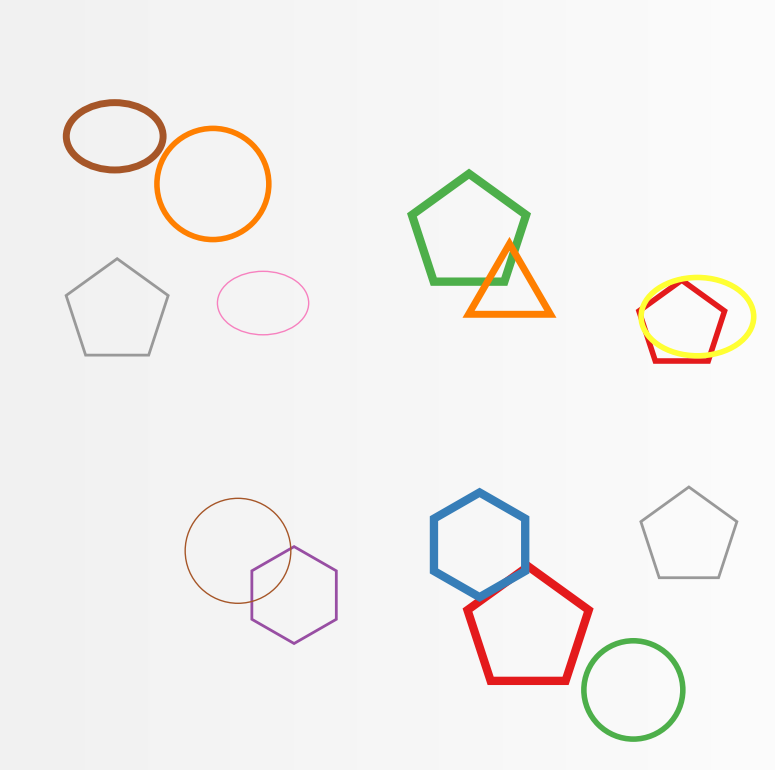[{"shape": "pentagon", "thickness": 3, "radius": 0.41, "center": [0.681, 0.182]}, {"shape": "pentagon", "thickness": 2, "radius": 0.29, "center": [0.88, 0.578]}, {"shape": "hexagon", "thickness": 3, "radius": 0.34, "center": [0.619, 0.292]}, {"shape": "circle", "thickness": 2, "radius": 0.32, "center": [0.817, 0.104]}, {"shape": "pentagon", "thickness": 3, "radius": 0.39, "center": [0.605, 0.697]}, {"shape": "hexagon", "thickness": 1, "radius": 0.31, "center": [0.379, 0.227]}, {"shape": "circle", "thickness": 2, "radius": 0.36, "center": [0.275, 0.761]}, {"shape": "triangle", "thickness": 2.5, "radius": 0.31, "center": [0.657, 0.622]}, {"shape": "oval", "thickness": 2, "radius": 0.36, "center": [0.9, 0.589]}, {"shape": "circle", "thickness": 0.5, "radius": 0.34, "center": [0.307, 0.285]}, {"shape": "oval", "thickness": 2.5, "radius": 0.31, "center": [0.148, 0.823]}, {"shape": "oval", "thickness": 0.5, "radius": 0.29, "center": [0.339, 0.606]}, {"shape": "pentagon", "thickness": 1, "radius": 0.33, "center": [0.889, 0.302]}, {"shape": "pentagon", "thickness": 1, "radius": 0.35, "center": [0.151, 0.595]}]